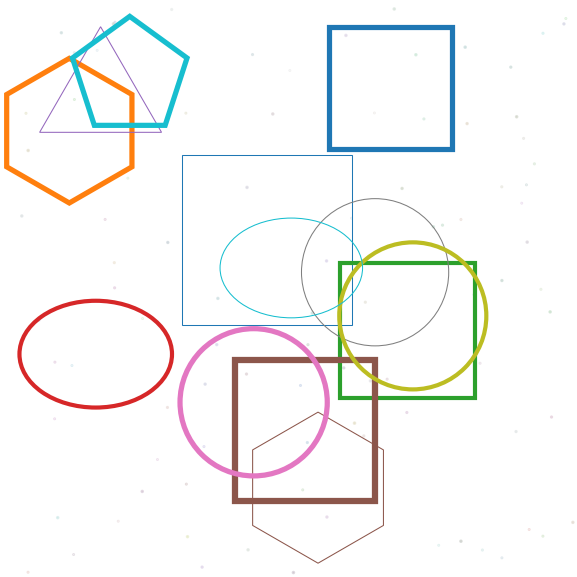[{"shape": "square", "thickness": 2.5, "radius": 0.53, "center": [0.676, 0.847]}, {"shape": "square", "thickness": 0.5, "radius": 0.73, "center": [0.462, 0.584]}, {"shape": "hexagon", "thickness": 2.5, "radius": 0.63, "center": [0.12, 0.773]}, {"shape": "square", "thickness": 2, "radius": 0.58, "center": [0.705, 0.427]}, {"shape": "oval", "thickness": 2, "radius": 0.66, "center": [0.166, 0.386]}, {"shape": "triangle", "thickness": 0.5, "radius": 0.61, "center": [0.174, 0.831]}, {"shape": "square", "thickness": 3, "radius": 0.61, "center": [0.528, 0.254]}, {"shape": "hexagon", "thickness": 0.5, "radius": 0.65, "center": [0.551, 0.155]}, {"shape": "circle", "thickness": 2.5, "radius": 0.64, "center": [0.439, 0.303]}, {"shape": "circle", "thickness": 0.5, "radius": 0.64, "center": [0.65, 0.528]}, {"shape": "circle", "thickness": 2, "radius": 0.64, "center": [0.715, 0.452]}, {"shape": "oval", "thickness": 0.5, "radius": 0.62, "center": [0.504, 0.535]}, {"shape": "pentagon", "thickness": 2.5, "radius": 0.52, "center": [0.225, 0.866]}]